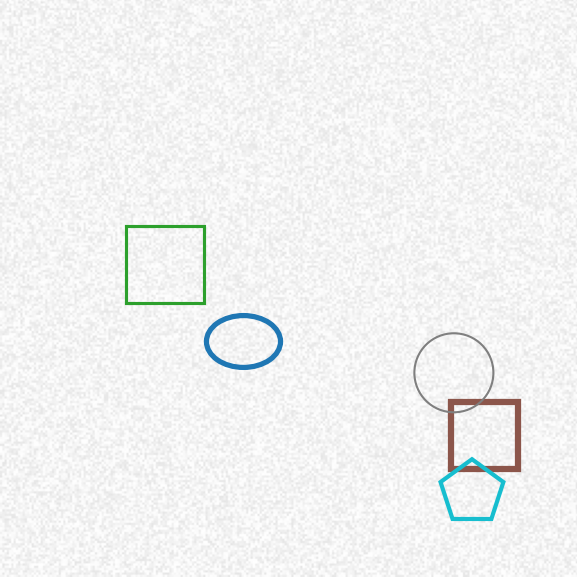[{"shape": "oval", "thickness": 2.5, "radius": 0.32, "center": [0.422, 0.408]}, {"shape": "square", "thickness": 1.5, "radius": 0.34, "center": [0.286, 0.542]}, {"shape": "square", "thickness": 3, "radius": 0.29, "center": [0.839, 0.246]}, {"shape": "circle", "thickness": 1, "radius": 0.34, "center": [0.786, 0.354]}, {"shape": "pentagon", "thickness": 2, "radius": 0.29, "center": [0.817, 0.147]}]